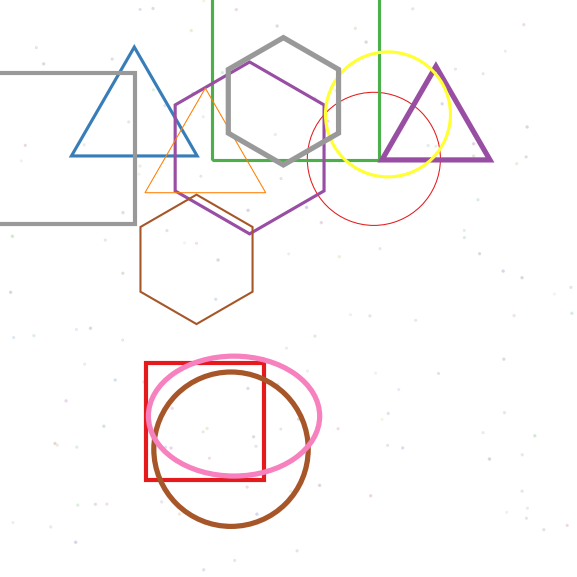[{"shape": "circle", "thickness": 0.5, "radius": 0.58, "center": [0.647, 0.724]}, {"shape": "square", "thickness": 2, "radius": 0.51, "center": [0.355, 0.269]}, {"shape": "triangle", "thickness": 1.5, "radius": 0.63, "center": [0.233, 0.792]}, {"shape": "square", "thickness": 1.5, "radius": 0.73, "center": [0.512, 0.866]}, {"shape": "triangle", "thickness": 2.5, "radius": 0.54, "center": [0.755, 0.776]}, {"shape": "hexagon", "thickness": 1.5, "radius": 0.74, "center": [0.432, 0.743]}, {"shape": "triangle", "thickness": 0.5, "radius": 0.6, "center": [0.356, 0.726]}, {"shape": "circle", "thickness": 1.5, "radius": 0.54, "center": [0.672, 0.801]}, {"shape": "circle", "thickness": 2.5, "radius": 0.67, "center": [0.4, 0.221]}, {"shape": "hexagon", "thickness": 1, "radius": 0.56, "center": [0.34, 0.55]}, {"shape": "oval", "thickness": 2.5, "radius": 0.74, "center": [0.405, 0.279]}, {"shape": "hexagon", "thickness": 2.5, "radius": 0.55, "center": [0.491, 0.824]}, {"shape": "square", "thickness": 2, "radius": 0.66, "center": [0.103, 0.742]}]